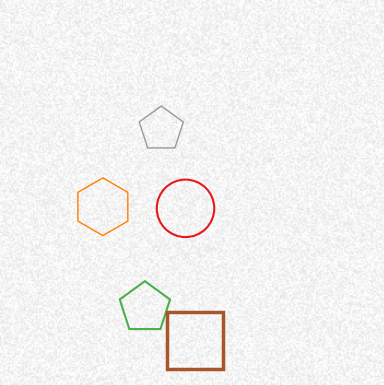[{"shape": "circle", "thickness": 1.5, "radius": 0.37, "center": [0.482, 0.459]}, {"shape": "pentagon", "thickness": 1.5, "radius": 0.34, "center": [0.376, 0.201]}, {"shape": "hexagon", "thickness": 1, "radius": 0.37, "center": [0.267, 0.463]}, {"shape": "square", "thickness": 2.5, "radius": 0.37, "center": [0.507, 0.115]}, {"shape": "pentagon", "thickness": 1, "radius": 0.3, "center": [0.419, 0.664]}]